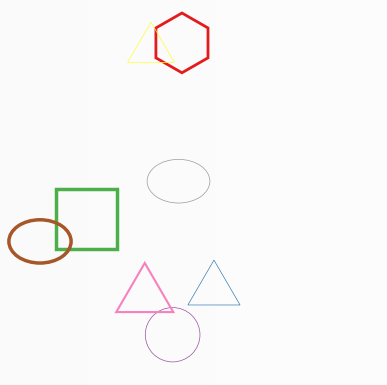[{"shape": "hexagon", "thickness": 2, "radius": 0.39, "center": [0.47, 0.889]}, {"shape": "triangle", "thickness": 0.5, "radius": 0.39, "center": [0.552, 0.247]}, {"shape": "square", "thickness": 2.5, "radius": 0.4, "center": [0.222, 0.431]}, {"shape": "circle", "thickness": 0.5, "radius": 0.35, "center": [0.445, 0.131]}, {"shape": "triangle", "thickness": 0.5, "radius": 0.35, "center": [0.39, 0.873]}, {"shape": "oval", "thickness": 2.5, "radius": 0.4, "center": [0.103, 0.373]}, {"shape": "triangle", "thickness": 1.5, "radius": 0.43, "center": [0.374, 0.232]}, {"shape": "oval", "thickness": 0.5, "radius": 0.41, "center": [0.461, 0.529]}]